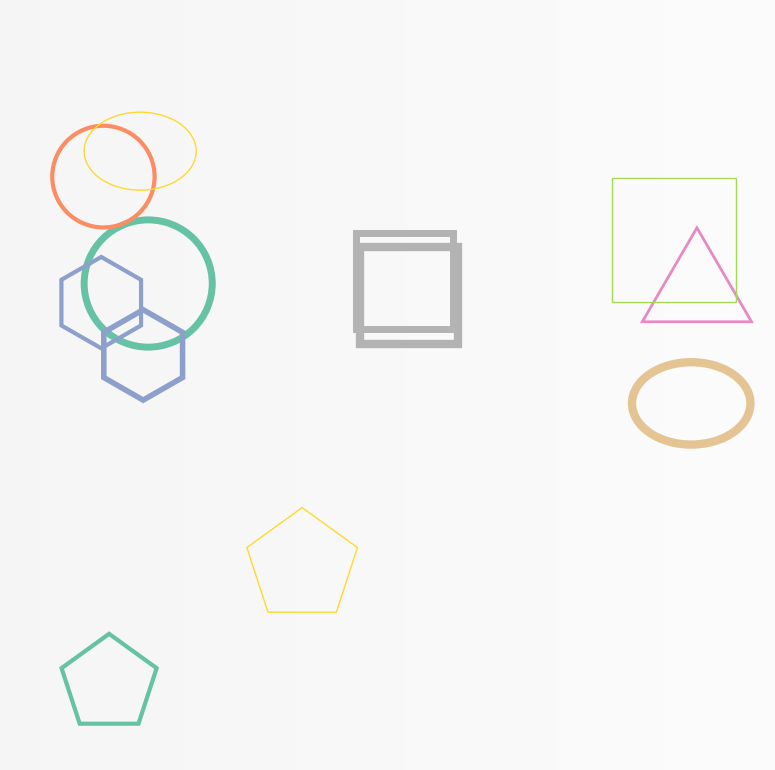[{"shape": "pentagon", "thickness": 1.5, "radius": 0.32, "center": [0.141, 0.112]}, {"shape": "circle", "thickness": 2.5, "radius": 0.41, "center": [0.191, 0.632]}, {"shape": "circle", "thickness": 1.5, "radius": 0.33, "center": [0.133, 0.771]}, {"shape": "hexagon", "thickness": 1.5, "radius": 0.3, "center": [0.131, 0.607]}, {"shape": "hexagon", "thickness": 2, "radius": 0.29, "center": [0.185, 0.539]}, {"shape": "triangle", "thickness": 1, "radius": 0.41, "center": [0.899, 0.623]}, {"shape": "square", "thickness": 0.5, "radius": 0.4, "center": [0.87, 0.689]}, {"shape": "oval", "thickness": 0.5, "radius": 0.36, "center": [0.181, 0.804]}, {"shape": "pentagon", "thickness": 0.5, "radius": 0.38, "center": [0.39, 0.266]}, {"shape": "oval", "thickness": 3, "radius": 0.38, "center": [0.892, 0.476]}, {"shape": "square", "thickness": 2.5, "radius": 0.31, "center": [0.522, 0.635]}, {"shape": "square", "thickness": 3, "radius": 0.32, "center": [0.528, 0.616]}]